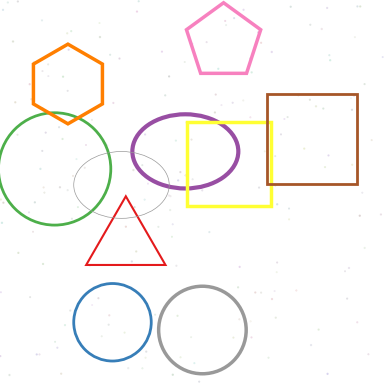[{"shape": "triangle", "thickness": 1.5, "radius": 0.59, "center": [0.327, 0.371]}, {"shape": "circle", "thickness": 2, "radius": 0.5, "center": [0.292, 0.163]}, {"shape": "circle", "thickness": 2, "radius": 0.73, "center": [0.142, 0.561]}, {"shape": "oval", "thickness": 3, "radius": 0.69, "center": [0.481, 0.607]}, {"shape": "hexagon", "thickness": 2.5, "radius": 0.52, "center": [0.176, 0.782]}, {"shape": "square", "thickness": 2.5, "radius": 0.54, "center": [0.594, 0.574]}, {"shape": "square", "thickness": 2, "radius": 0.59, "center": [0.81, 0.639]}, {"shape": "pentagon", "thickness": 2.5, "radius": 0.51, "center": [0.581, 0.891]}, {"shape": "circle", "thickness": 2.5, "radius": 0.57, "center": [0.526, 0.143]}, {"shape": "oval", "thickness": 0.5, "radius": 0.62, "center": [0.316, 0.52]}]